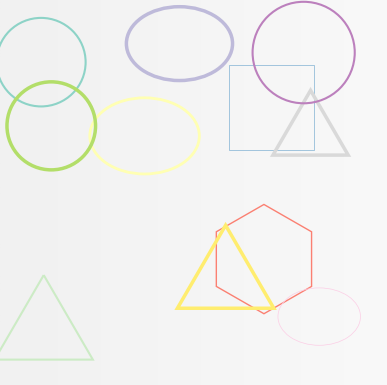[{"shape": "circle", "thickness": 1.5, "radius": 0.57, "center": [0.106, 0.839]}, {"shape": "oval", "thickness": 2, "radius": 0.71, "center": [0.373, 0.647]}, {"shape": "oval", "thickness": 2.5, "radius": 0.68, "center": [0.463, 0.887]}, {"shape": "hexagon", "thickness": 1, "radius": 0.71, "center": [0.681, 0.327]}, {"shape": "square", "thickness": 0.5, "radius": 0.55, "center": [0.7, 0.721]}, {"shape": "circle", "thickness": 2.5, "radius": 0.57, "center": [0.132, 0.673]}, {"shape": "oval", "thickness": 0.5, "radius": 0.53, "center": [0.824, 0.178]}, {"shape": "triangle", "thickness": 2.5, "radius": 0.56, "center": [0.801, 0.653]}, {"shape": "circle", "thickness": 1.5, "radius": 0.66, "center": [0.784, 0.864]}, {"shape": "triangle", "thickness": 1.5, "radius": 0.73, "center": [0.113, 0.139]}, {"shape": "triangle", "thickness": 2.5, "radius": 0.72, "center": [0.582, 0.271]}]